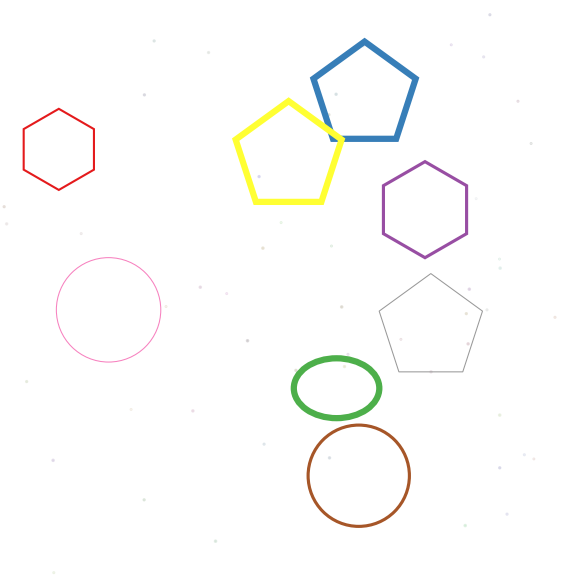[{"shape": "hexagon", "thickness": 1, "radius": 0.35, "center": [0.102, 0.74]}, {"shape": "pentagon", "thickness": 3, "radius": 0.47, "center": [0.631, 0.834]}, {"shape": "oval", "thickness": 3, "radius": 0.37, "center": [0.583, 0.327]}, {"shape": "hexagon", "thickness": 1.5, "radius": 0.42, "center": [0.736, 0.636]}, {"shape": "pentagon", "thickness": 3, "radius": 0.48, "center": [0.5, 0.728]}, {"shape": "circle", "thickness": 1.5, "radius": 0.44, "center": [0.621, 0.175]}, {"shape": "circle", "thickness": 0.5, "radius": 0.45, "center": [0.188, 0.463]}, {"shape": "pentagon", "thickness": 0.5, "radius": 0.47, "center": [0.746, 0.431]}]